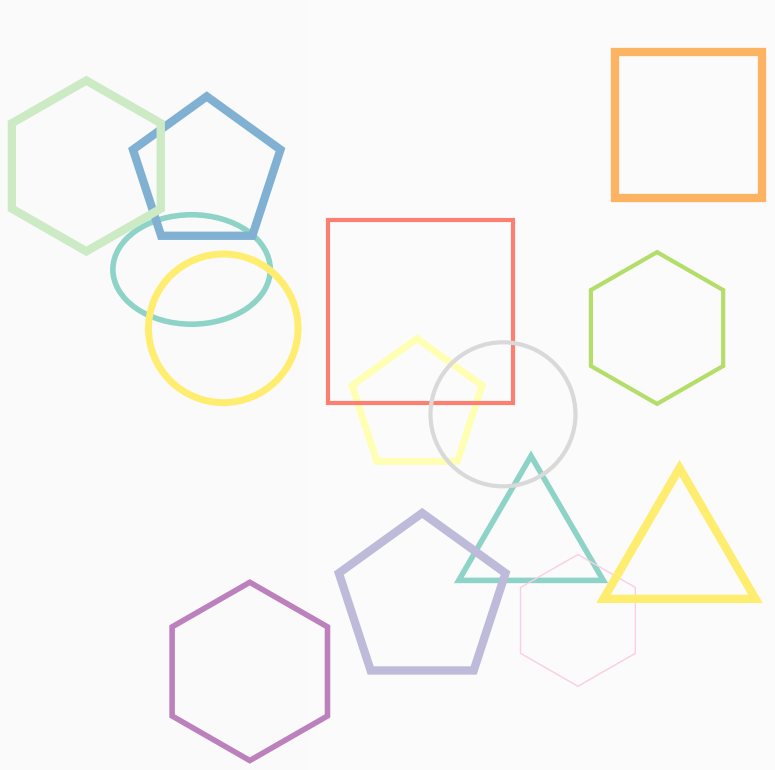[{"shape": "triangle", "thickness": 2, "radius": 0.54, "center": [0.685, 0.3]}, {"shape": "oval", "thickness": 2, "radius": 0.51, "center": [0.247, 0.65]}, {"shape": "pentagon", "thickness": 2.5, "radius": 0.44, "center": [0.538, 0.472]}, {"shape": "pentagon", "thickness": 3, "radius": 0.57, "center": [0.545, 0.221]}, {"shape": "square", "thickness": 1.5, "radius": 0.6, "center": [0.543, 0.596]}, {"shape": "pentagon", "thickness": 3, "radius": 0.5, "center": [0.267, 0.775]}, {"shape": "square", "thickness": 3, "radius": 0.47, "center": [0.888, 0.838]}, {"shape": "hexagon", "thickness": 1.5, "radius": 0.49, "center": [0.848, 0.574]}, {"shape": "hexagon", "thickness": 0.5, "radius": 0.43, "center": [0.746, 0.194]}, {"shape": "circle", "thickness": 1.5, "radius": 0.47, "center": [0.649, 0.462]}, {"shape": "hexagon", "thickness": 2, "radius": 0.58, "center": [0.322, 0.128]}, {"shape": "hexagon", "thickness": 3, "radius": 0.55, "center": [0.111, 0.784]}, {"shape": "triangle", "thickness": 3, "radius": 0.57, "center": [0.877, 0.279]}, {"shape": "circle", "thickness": 2.5, "radius": 0.48, "center": [0.288, 0.574]}]